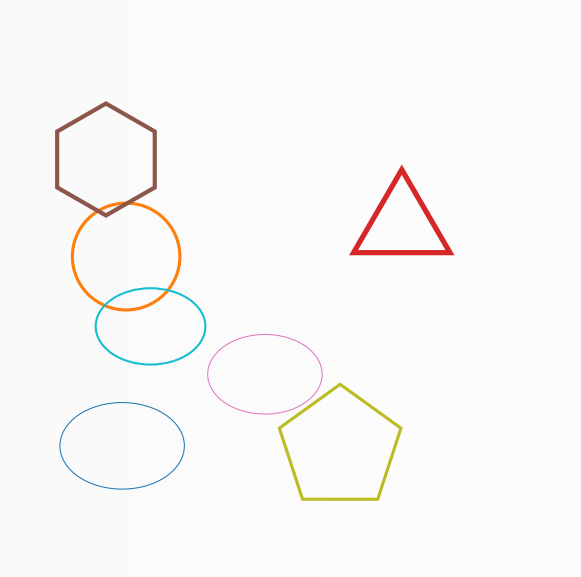[{"shape": "oval", "thickness": 0.5, "radius": 0.54, "center": [0.21, 0.227]}, {"shape": "circle", "thickness": 1.5, "radius": 0.46, "center": [0.217, 0.555]}, {"shape": "triangle", "thickness": 2.5, "radius": 0.48, "center": [0.691, 0.61]}, {"shape": "hexagon", "thickness": 2, "radius": 0.48, "center": [0.182, 0.723]}, {"shape": "oval", "thickness": 0.5, "radius": 0.49, "center": [0.456, 0.351]}, {"shape": "pentagon", "thickness": 1.5, "radius": 0.55, "center": [0.585, 0.224]}, {"shape": "oval", "thickness": 1, "radius": 0.47, "center": [0.259, 0.434]}]